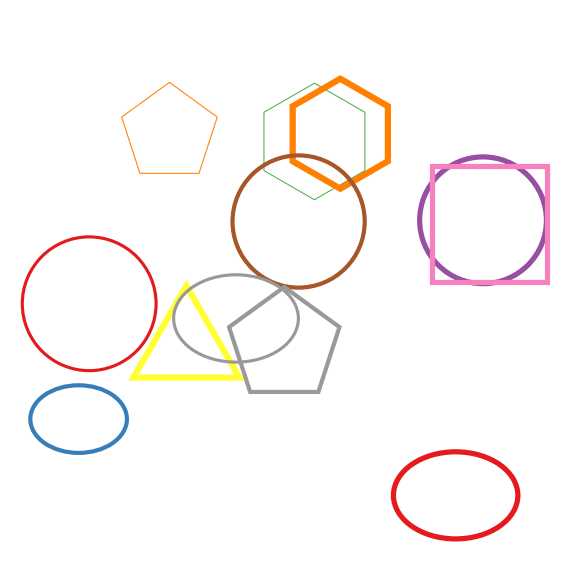[{"shape": "circle", "thickness": 1.5, "radius": 0.58, "center": [0.154, 0.473]}, {"shape": "oval", "thickness": 2.5, "radius": 0.54, "center": [0.789, 0.141]}, {"shape": "oval", "thickness": 2, "radius": 0.42, "center": [0.136, 0.273]}, {"shape": "hexagon", "thickness": 0.5, "radius": 0.5, "center": [0.544, 0.754]}, {"shape": "circle", "thickness": 2.5, "radius": 0.55, "center": [0.836, 0.618]}, {"shape": "hexagon", "thickness": 3, "radius": 0.48, "center": [0.589, 0.768]}, {"shape": "pentagon", "thickness": 0.5, "radius": 0.44, "center": [0.293, 0.769]}, {"shape": "triangle", "thickness": 3, "radius": 0.53, "center": [0.323, 0.398]}, {"shape": "circle", "thickness": 2, "radius": 0.57, "center": [0.517, 0.616]}, {"shape": "square", "thickness": 2.5, "radius": 0.5, "center": [0.847, 0.611]}, {"shape": "oval", "thickness": 1.5, "radius": 0.54, "center": [0.409, 0.448]}, {"shape": "pentagon", "thickness": 2, "radius": 0.5, "center": [0.492, 0.402]}]